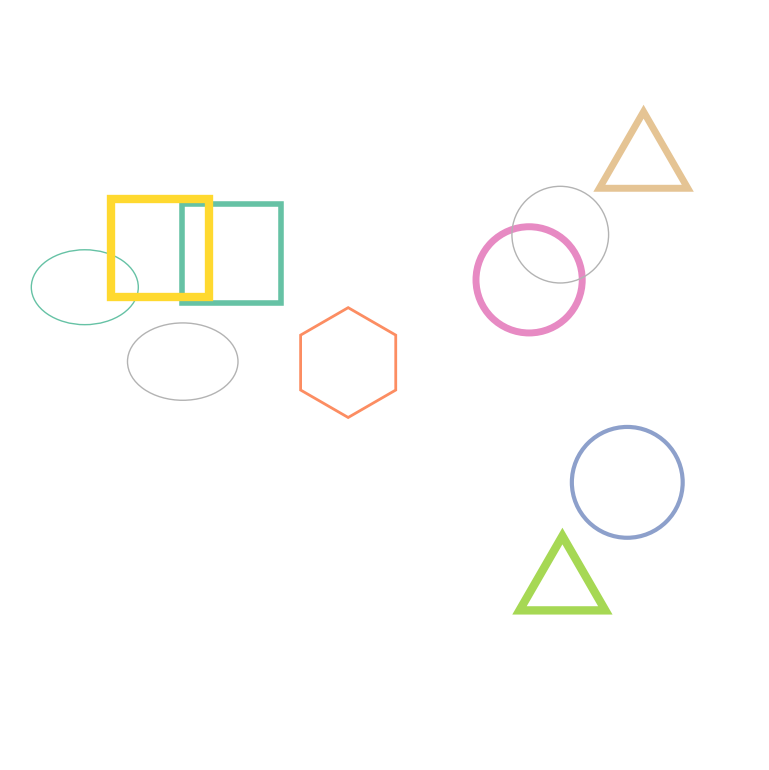[{"shape": "oval", "thickness": 0.5, "radius": 0.35, "center": [0.11, 0.627]}, {"shape": "square", "thickness": 2, "radius": 0.32, "center": [0.301, 0.671]}, {"shape": "hexagon", "thickness": 1, "radius": 0.36, "center": [0.452, 0.529]}, {"shape": "circle", "thickness": 1.5, "radius": 0.36, "center": [0.815, 0.374]}, {"shape": "circle", "thickness": 2.5, "radius": 0.34, "center": [0.687, 0.637]}, {"shape": "triangle", "thickness": 3, "radius": 0.32, "center": [0.73, 0.239]}, {"shape": "square", "thickness": 3, "radius": 0.32, "center": [0.208, 0.678]}, {"shape": "triangle", "thickness": 2.5, "radius": 0.33, "center": [0.836, 0.789]}, {"shape": "circle", "thickness": 0.5, "radius": 0.31, "center": [0.728, 0.695]}, {"shape": "oval", "thickness": 0.5, "radius": 0.36, "center": [0.237, 0.53]}]